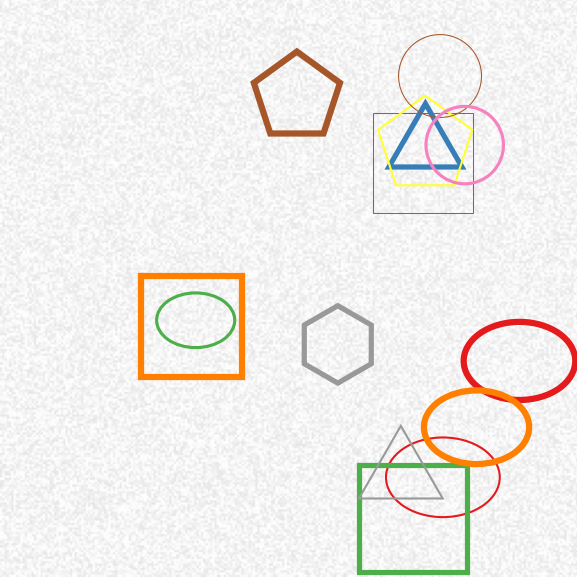[{"shape": "oval", "thickness": 1, "radius": 0.49, "center": [0.767, 0.173]}, {"shape": "oval", "thickness": 3, "radius": 0.48, "center": [0.9, 0.374]}, {"shape": "triangle", "thickness": 2.5, "radius": 0.37, "center": [0.737, 0.747]}, {"shape": "square", "thickness": 2.5, "radius": 0.46, "center": [0.715, 0.101]}, {"shape": "oval", "thickness": 1.5, "radius": 0.34, "center": [0.339, 0.445]}, {"shape": "square", "thickness": 0.5, "radius": 0.43, "center": [0.732, 0.717]}, {"shape": "square", "thickness": 3, "radius": 0.44, "center": [0.332, 0.434]}, {"shape": "oval", "thickness": 3, "radius": 0.46, "center": [0.825, 0.259]}, {"shape": "pentagon", "thickness": 1, "radius": 0.43, "center": [0.736, 0.748]}, {"shape": "circle", "thickness": 0.5, "radius": 0.36, "center": [0.762, 0.867]}, {"shape": "pentagon", "thickness": 3, "radius": 0.39, "center": [0.514, 0.831]}, {"shape": "circle", "thickness": 1.5, "radius": 0.34, "center": [0.805, 0.748]}, {"shape": "hexagon", "thickness": 2.5, "radius": 0.34, "center": [0.585, 0.403]}, {"shape": "triangle", "thickness": 1, "radius": 0.42, "center": [0.694, 0.178]}]